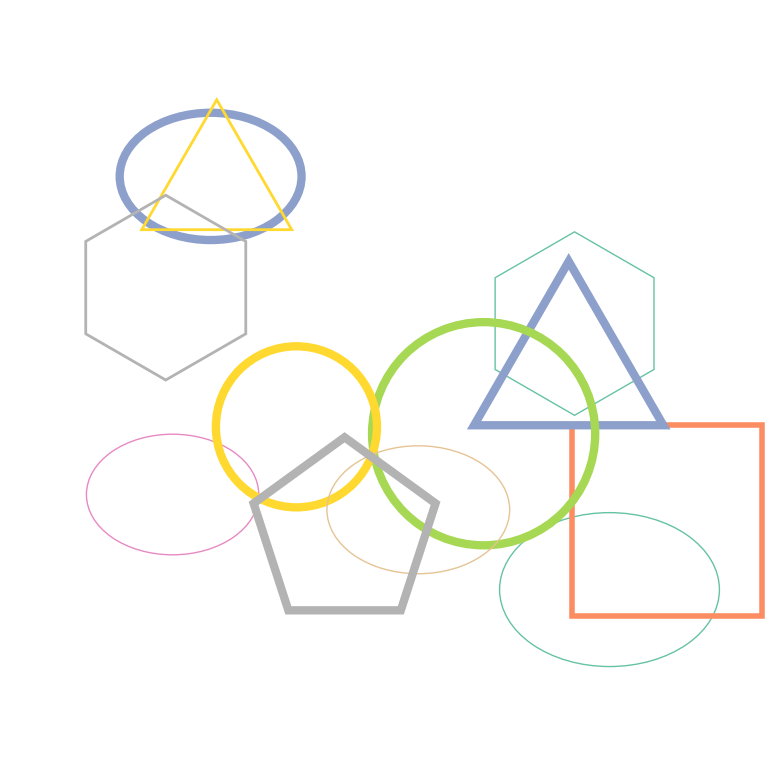[{"shape": "hexagon", "thickness": 0.5, "radius": 0.6, "center": [0.746, 0.58]}, {"shape": "oval", "thickness": 0.5, "radius": 0.71, "center": [0.792, 0.234]}, {"shape": "square", "thickness": 2, "radius": 0.62, "center": [0.866, 0.324]}, {"shape": "oval", "thickness": 3, "radius": 0.59, "center": [0.274, 0.771]}, {"shape": "triangle", "thickness": 3, "radius": 0.71, "center": [0.739, 0.519]}, {"shape": "oval", "thickness": 0.5, "radius": 0.56, "center": [0.224, 0.358]}, {"shape": "circle", "thickness": 3, "radius": 0.72, "center": [0.628, 0.437]}, {"shape": "triangle", "thickness": 1, "radius": 0.56, "center": [0.281, 0.758]}, {"shape": "circle", "thickness": 3, "radius": 0.52, "center": [0.385, 0.446]}, {"shape": "oval", "thickness": 0.5, "radius": 0.59, "center": [0.543, 0.338]}, {"shape": "pentagon", "thickness": 3, "radius": 0.62, "center": [0.448, 0.308]}, {"shape": "hexagon", "thickness": 1, "radius": 0.6, "center": [0.215, 0.626]}]